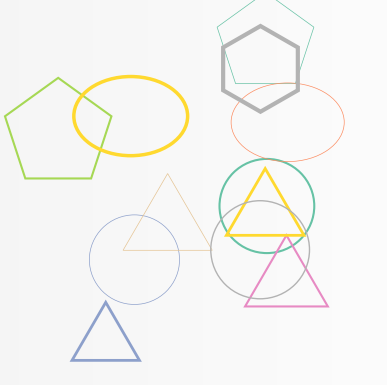[{"shape": "circle", "thickness": 1.5, "radius": 0.61, "center": [0.689, 0.465]}, {"shape": "pentagon", "thickness": 0.5, "radius": 0.66, "center": [0.685, 0.889]}, {"shape": "oval", "thickness": 0.5, "radius": 0.73, "center": [0.742, 0.682]}, {"shape": "circle", "thickness": 0.5, "radius": 0.58, "center": [0.347, 0.326]}, {"shape": "triangle", "thickness": 2, "radius": 0.5, "center": [0.273, 0.114]}, {"shape": "triangle", "thickness": 1.5, "radius": 0.62, "center": [0.739, 0.266]}, {"shape": "pentagon", "thickness": 1.5, "radius": 0.72, "center": [0.15, 0.653]}, {"shape": "triangle", "thickness": 2, "radius": 0.58, "center": [0.684, 0.447]}, {"shape": "oval", "thickness": 2.5, "radius": 0.73, "center": [0.337, 0.698]}, {"shape": "triangle", "thickness": 0.5, "radius": 0.66, "center": [0.433, 0.416]}, {"shape": "hexagon", "thickness": 3, "radius": 0.56, "center": [0.672, 0.821]}, {"shape": "circle", "thickness": 1, "radius": 0.64, "center": [0.671, 0.351]}]